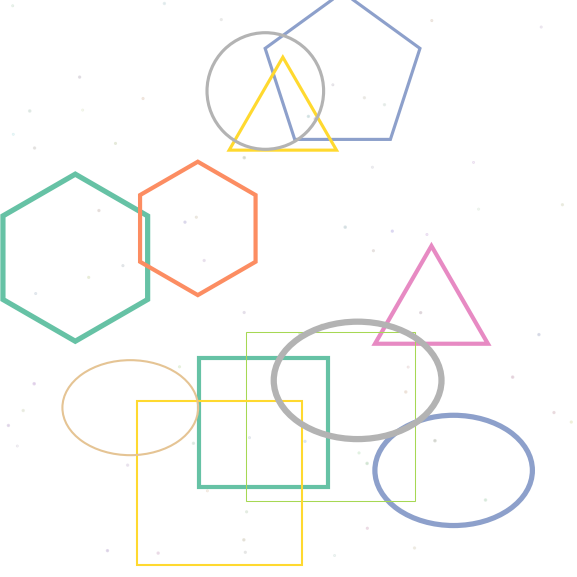[{"shape": "square", "thickness": 2, "radius": 0.56, "center": [0.456, 0.268]}, {"shape": "hexagon", "thickness": 2.5, "radius": 0.72, "center": [0.13, 0.553]}, {"shape": "hexagon", "thickness": 2, "radius": 0.58, "center": [0.343, 0.604]}, {"shape": "oval", "thickness": 2.5, "radius": 0.68, "center": [0.786, 0.185]}, {"shape": "pentagon", "thickness": 1.5, "radius": 0.7, "center": [0.593, 0.872]}, {"shape": "triangle", "thickness": 2, "radius": 0.56, "center": [0.747, 0.46]}, {"shape": "square", "thickness": 0.5, "radius": 0.73, "center": [0.573, 0.277]}, {"shape": "triangle", "thickness": 1.5, "radius": 0.54, "center": [0.49, 0.793]}, {"shape": "square", "thickness": 1, "radius": 0.71, "center": [0.38, 0.163]}, {"shape": "oval", "thickness": 1, "radius": 0.59, "center": [0.226, 0.293]}, {"shape": "oval", "thickness": 3, "radius": 0.73, "center": [0.619, 0.34]}, {"shape": "circle", "thickness": 1.5, "radius": 0.5, "center": [0.459, 0.842]}]